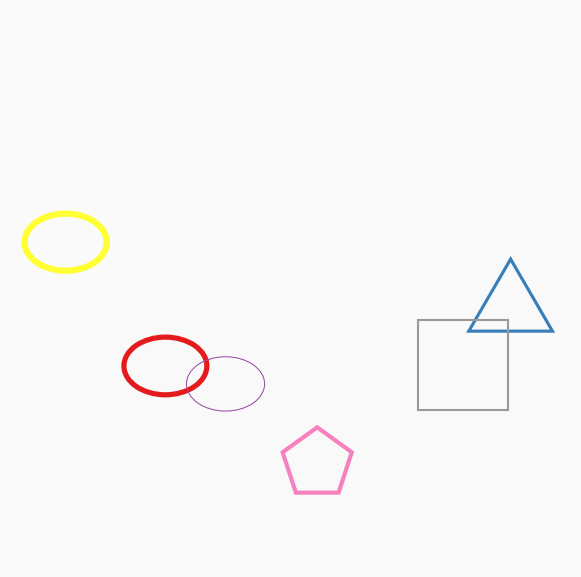[{"shape": "oval", "thickness": 2.5, "radius": 0.36, "center": [0.285, 0.365]}, {"shape": "triangle", "thickness": 1.5, "radius": 0.42, "center": [0.878, 0.467]}, {"shape": "oval", "thickness": 0.5, "radius": 0.34, "center": [0.388, 0.334]}, {"shape": "oval", "thickness": 3, "radius": 0.35, "center": [0.113, 0.58]}, {"shape": "pentagon", "thickness": 2, "radius": 0.31, "center": [0.546, 0.197]}, {"shape": "square", "thickness": 1, "radius": 0.39, "center": [0.796, 0.366]}]